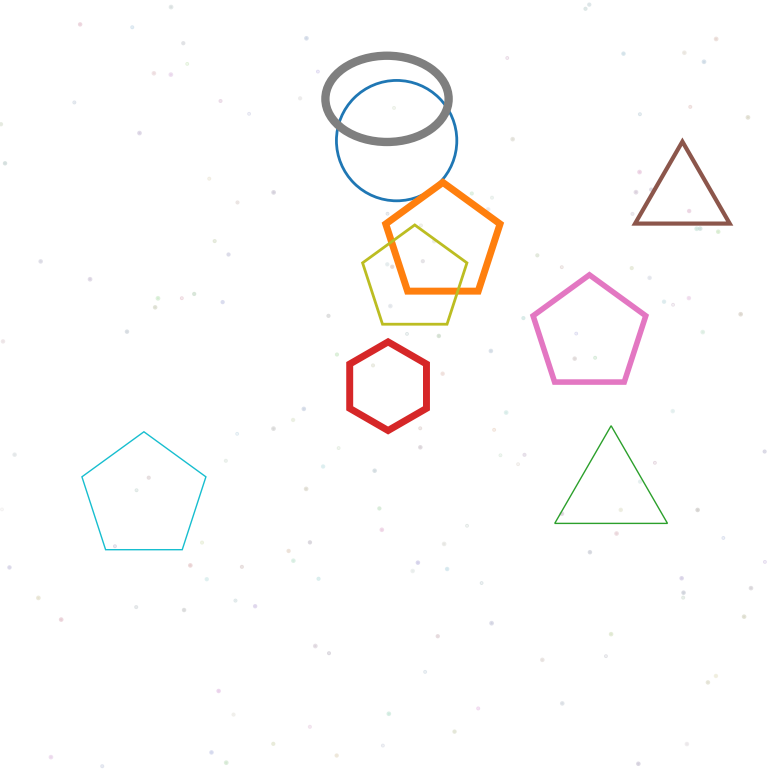[{"shape": "circle", "thickness": 1, "radius": 0.39, "center": [0.515, 0.817]}, {"shape": "pentagon", "thickness": 2.5, "radius": 0.39, "center": [0.575, 0.685]}, {"shape": "triangle", "thickness": 0.5, "radius": 0.42, "center": [0.794, 0.363]}, {"shape": "hexagon", "thickness": 2.5, "radius": 0.29, "center": [0.504, 0.498]}, {"shape": "triangle", "thickness": 1.5, "radius": 0.35, "center": [0.886, 0.745]}, {"shape": "pentagon", "thickness": 2, "radius": 0.38, "center": [0.765, 0.566]}, {"shape": "oval", "thickness": 3, "radius": 0.4, "center": [0.503, 0.872]}, {"shape": "pentagon", "thickness": 1, "radius": 0.36, "center": [0.539, 0.637]}, {"shape": "pentagon", "thickness": 0.5, "radius": 0.42, "center": [0.187, 0.355]}]